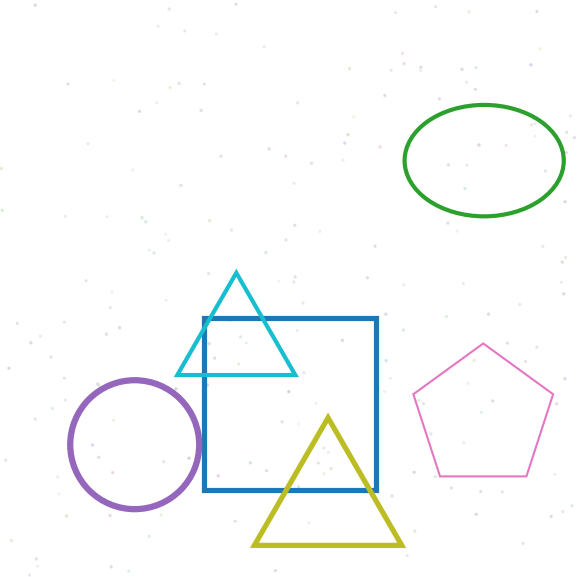[{"shape": "square", "thickness": 2.5, "radius": 0.75, "center": [0.502, 0.299]}, {"shape": "oval", "thickness": 2, "radius": 0.69, "center": [0.838, 0.721]}, {"shape": "circle", "thickness": 3, "radius": 0.56, "center": [0.233, 0.229]}, {"shape": "pentagon", "thickness": 1, "radius": 0.64, "center": [0.837, 0.277]}, {"shape": "triangle", "thickness": 2.5, "radius": 0.74, "center": [0.568, 0.128]}, {"shape": "triangle", "thickness": 2, "radius": 0.59, "center": [0.409, 0.409]}]